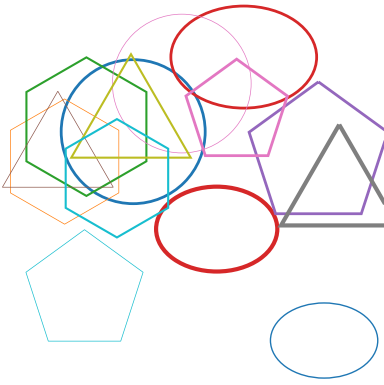[{"shape": "oval", "thickness": 1, "radius": 0.7, "center": [0.842, 0.116]}, {"shape": "circle", "thickness": 2, "radius": 0.94, "center": [0.346, 0.658]}, {"shape": "hexagon", "thickness": 0.5, "radius": 0.81, "center": [0.168, 0.58]}, {"shape": "hexagon", "thickness": 1.5, "radius": 0.9, "center": [0.224, 0.671]}, {"shape": "oval", "thickness": 2, "radius": 0.95, "center": [0.633, 0.852]}, {"shape": "oval", "thickness": 3, "radius": 0.79, "center": [0.563, 0.405]}, {"shape": "pentagon", "thickness": 2, "radius": 0.95, "center": [0.827, 0.598]}, {"shape": "triangle", "thickness": 0.5, "radius": 0.83, "center": [0.15, 0.597]}, {"shape": "pentagon", "thickness": 2, "radius": 0.69, "center": [0.615, 0.708]}, {"shape": "circle", "thickness": 0.5, "radius": 0.9, "center": [0.472, 0.783]}, {"shape": "triangle", "thickness": 3, "radius": 0.87, "center": [0.881, 0.502]}, {"shape": "triangle", "thickness": 1.5, "radius": 0.9, "center": [0.34, 0.68]}, {"shape": "pentagon", "thickness": 0.5, "radius": 0.8, "center": [0.219, 0.243]}, {"shape": "hexagon", "thickness": 1.5, "radius": 0.77, "center": [0.304, 0.537]}]